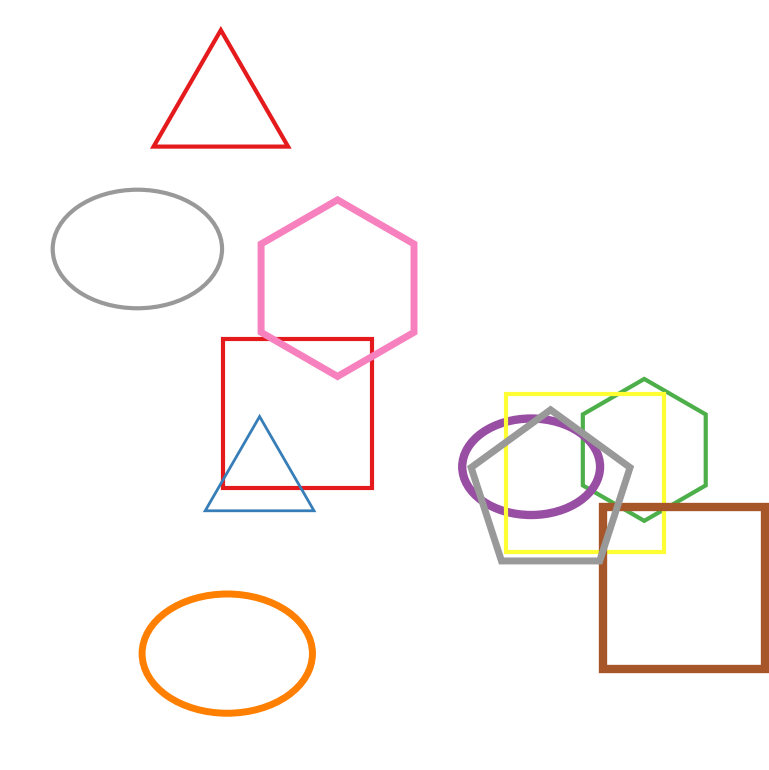[{"shape": "triangle", "thickness": 1.5, "radius": 0.5, "center": [0.287, 0.86]}, {"shape": "square", "thickness": 1.5, "radius": 0.48, "center": [0.386, 0.463]}, {"shape": "triangle", "thickness": 1, "radius": 0.41, "center": [0.337, 0.377]}, {"shape": "hexagon", "thickness": 1.5, "radius": 0.46, "center": [0.837, 0.416]}, {"shape": "oval", "thickness": 3, "radius": 0.45, "center": [0.69, 0.394]}, {"shape": "oval", "thickness": 2.5, "radius": 0.55, "center": [0.295, 0.151]}, {"shape": "square", "thickness": 1.5, "radius": 0.51, "center": [0.76, 0.386]}, {"shape": "square", "thickness": 3, "radius": 0.53, "center": [0.888, 0.237]}, {"shape": "hexagon", "thickness": 2.5, "radius": 0.57, "center": [0.438, 0.626]}, {"shape": "oval", "thickness": 1.5, "radius": 0.55, "center": [0.178, 0.677]}, {"shape": "pentagon", "thickness": 2.5, "radius": 0.54, "center": [0.715, 0.359]}]